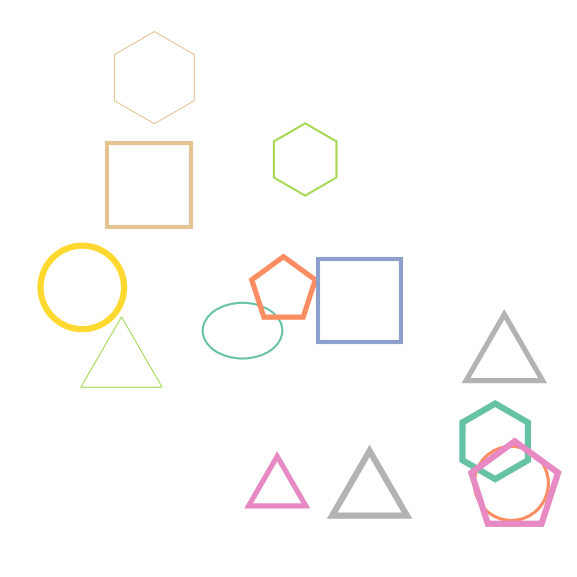[{"shape": "hexagon", "thickness": 3, "radius": 0.33, "center": [0.857, 0.235]}, {"shape": "oval", "thickness": 1, "radius": 0.34, "center": [0.42, 0.427]}, {"shape": "pentagon", "thickness": 2.5, "radius": 0.29, "center": [0.491, 0.497]}, {"shape": "circle", "thickness": 1.5, "radius": 0.32, "center": [0.885, 0.162]}, {"shape": "square", "thickness": 2, "radius": 0.36, "center": [0.622, 0.479]}, {"shape": "triangle", "thickness": 2.5, "radius": 0.29, "center": [0.48, 0.152]}, {"shape": "pentagon", "thickness": 3, "radius": 0.39, "center": [0.891, 0.156]}, {"shape": "hexagon", "thickness": 1, "radius": 0.31, "center": [0.528, 0.723]}, {"shape": "triangle", "thickness": 0.5, "radius": 0.41, "center": [0.21, 0.369]}, {"shape": "circle", "thickness": 3, "radius": 0.36, "center": [0.142, 0.501]}, {"shape": "hexagon", "thickness": 0.5, "radius": 0.4, "center": [0.267, 0.865]}, {"shape": "square", "thickness": 2, "radius": 0.36, "center": [0.258, 0.678]}, {"shape": "triangle", "thickness": 2.5, "radius": 0.38, "center": [0.873, 0.378]}, {"shape": "triangle", "thickness": 3, "radius": 0.37, "center": [0.64, 0.144]}]